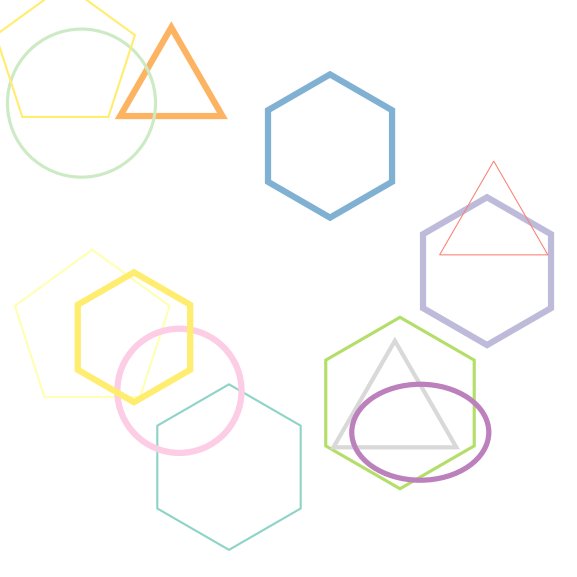[{"shape": "hexagon", "thickness": 1, "radius": 0.72, "center": [0.397, 0.19]}, {"shape": "pentagon", "thickness": 1, "radius": 0.7, "center": [0.16, 0.426]}, {"shape": "hexagon", "thickness": 3, "radius": 0.64, "center": [0.843, 0.53]}, {"shape": "triangle", "thickness": 0.5, "radius": 0.54, "center": [0.855, 0.612]}, {"shape": "hexagon", "thickness": 3, "radius": 0.62, "center": [0.571, 0.746]}, {"shape": "triangle", "thickness": 3, "radius": 0.51, "center": [0.297, 0.849]}, {"shape": "hexagon", "thickness": 1.5, "radius": 0.74, "center": [0.693, 0.301]}, {"shape": "circle", "thickness": 3, "radius": 0.54, "center": [0.311, 0.322]}, {"shape": "triangle", "thickness": 2, "radius": 0.61, "center": [0.684, 0.286]}, {"shape": "oval", "thickness": 2.5, "radius": 0.59, "center": [0.728, 0.251]}, {"shape": "circle", "thickness": 1.5, "radius": 0.64, "center": [0.141, 0.821]}, {"shape": "pentagon", "thickness": 1, "radius": 0.63, "center": [0.113, 0.899]}, {"shape": "hexagon", "thickness": 3, "radius": 0.56, "center": [0.232, 0.415]}]